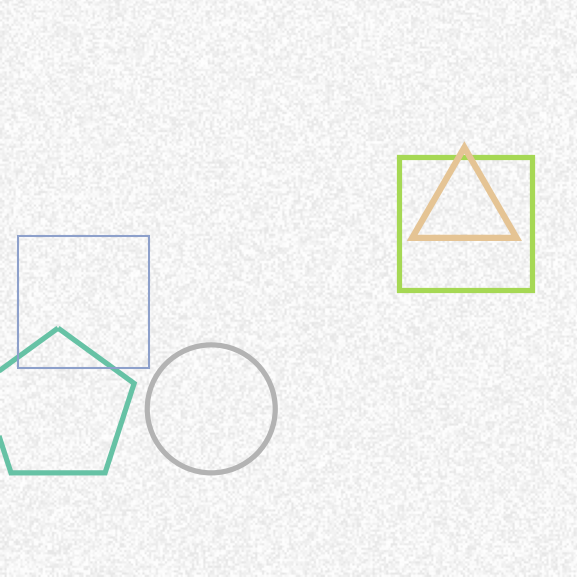[{"shape": "pentagon", "thickness": 2.5, "radius": 0.69, "center": [0.1, 0.292]}, {"shape": "square", "thickness": 1, "radius": 0.57, "center": [0.144, 0.476]}, {"shape": "square", "thickness": 2.5, "radius": 0.58, "center": [0.806, 0.612]}, {"shape": "triangle", "thickness": 3, "radius": 0.52, "center": [0.804, 0.639]}, {"shape": "circle", "thickness": 2.5, "radius": 0.55, "center": [0.366, 0.291]}]